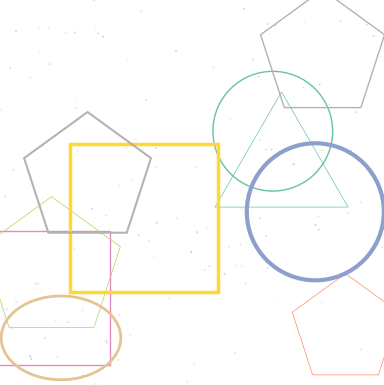[{"shape": "triangle", "thickness": 0.5, "radius": 1.0, "center": [0.731, 0.562]}, {"shape": "circle", "thickness": 1, "radius": 0.78, "center": [0.708, 0.659]}, {"shape": "pentagon", "thickness": 0.5, "radius": 0.73, "center": [0.897, 0.144]}, {"shape": "circle", "thickness": 3, "radius": 0.89, "center": [0.819, 0.45]}, {"shape": "square", "thickness": 1, "radius": 0.87, "center": [0.111, 0.226]}, {"shape": "pentagon", "thickness": 0.5, "radius": 0.94, "center": [0.134, 0.302]}, {"shape": "square", "thickness": 2.5, "radius": 0.96, "center": [0.373, 0.434]}, {"shape": "oval", "thickness": 2, "radius": 0.78, "center": [0.158, 0.122]}, {"shape": "pentagon", "thickness": 1.5, "radius": 0.87, "center": [0.227, 0.536]}, {"shape": "pentagon", "thickness": 1, "radius": 0.85, "center": [0.838, 0.857]}]